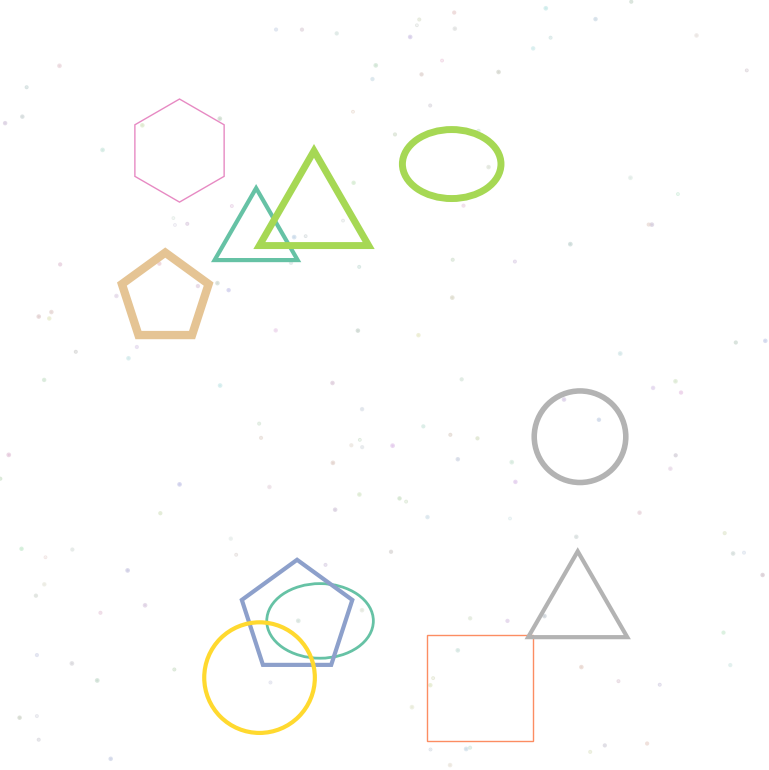[{"shape": "triangle", "thickness": 1.5, "radius": 0.31, "center": [0.333, 0.693]}, {"shape": "oval", "thickness": 1, "radius": 0.35, "center": [0.416, 0.194]}, {"shape": "square", "thickness": 0.5, "radius": 0.34, "center": [0.623, 0.107]}, {"shape": "pentagon", "thickness": 1.5, "radius": 0.38, "center": [0.386, 0.198]}, {"shape": "hexagon", "thickness": 0.5, "radius": 0.33, "center": [0.233, 0.804]}, {"shape": "triangle", "thickness": 2.5, "radius": 0.41, "center": [0.408, 0.722]}, {"shape": "oval", "thickness": 2.5, "radius": 0.32, "center": [0.587, 0.787]}, {"shape": "circle", "thickness": 1.5, "radius": 0.36, "center": [0.337, 0.12]}, {"shape": "pentagon", "thickness": 3, "radius": 0.3, "center": [0.215, 0.613]}, {"shape": "triangle", "thickness": 1.5, "radius": 0.37, "center": [0.75, 0.21]}, {"shape": "circle", "thickness": 2, "radius": 0.3, "center": [0.753, 0.433]}]